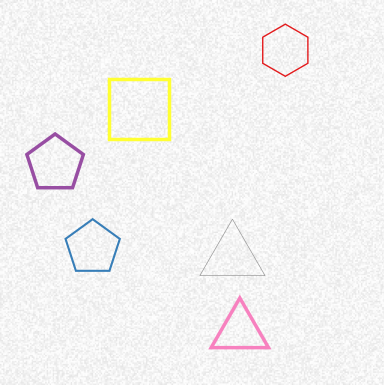[{"shape": "hexagon", "thickness": 1, "radius": 0.34, "center": [0.741, 0.87]}, {"shape": "pentagon", "thickness": 1.5, "radius": 0.37, "center": [0.241, 0.357]}, {"shape": "pentagon", "thickness": 2.5, "radius": 0.39, "center": [0.143, 0.575]}, {"shape": "square", "thickness": 2.5, "radius": 0.39, "center": [0.361, 0.716]}, {"shape": "triangle", "thickness": 2.5, "radius": 0.43, "center": [0.623, 0.14]}, {"shape": "triangle", "thickness": 0.5, "radius": 0.49, "center": [0.604, 0.333]}]